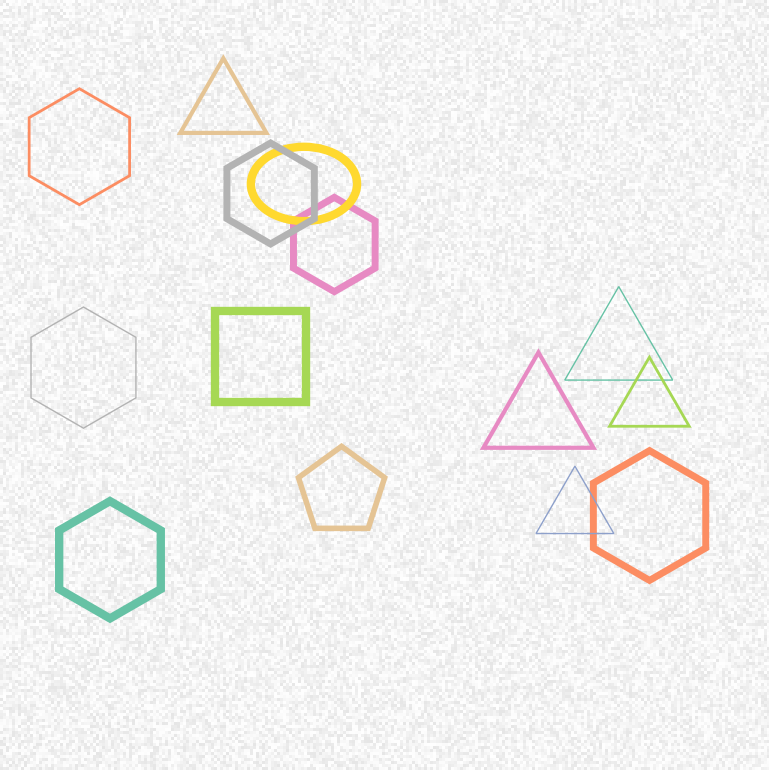[{"shape": "hexagon", "thickness": 3, "radius": 0.38, "center": [0.143, 0.273]}, {"shape": "triangle", "thickness": 0.5, "radius": 0.4, "center": [0.804, 0.547]}, {"shape": "hexagon", "thickness": 1, "radius": 0.38, "center": [0.103, 0.809]}, {"shape": "hexagon", "thickness": 2.5, "radius": 0.42, "center": [0.844, 0.33]}, {"shape": "triangle", "thickness": 0.5, "radius": 0.29, "center": [0.747, 0.336]}, {"shape": "hexagon", "thickness": 2.5, "radius": 0.31, "center": [0.434, 0.682]}, {"shape": "triangle", "thickness": 1.5, "radius": 0.41, "center": [0.699, 0.46]}, {"shape": "square", "thickness": 3, "radius": 0.3, "center": [0.338, 0.537]}, {"shape": "triangle", "thickness": 1, "radius": 0.3, "center": [0.843, 0.476]}, {"shape": "oval", "thickness": 3, "radius": 0.34, "center": [0.395, 0.761]}, {"shape": "triangle", "thickness": 1.5, "radius": 0.32, "center": [0.29, 0.86]}, {"shape": "pentagon", "thickness": 2, "radius": 0.29, "center": [0.444, 0.361]}, {"shape": "hexagon", "thickness": 2.5, "radius": 0.33, "center": [0.351, 0.749]}, {"shape": "hexagon", "thickness": 0.5, "radius": 0.39, "center": [0.108, 0.523]}]